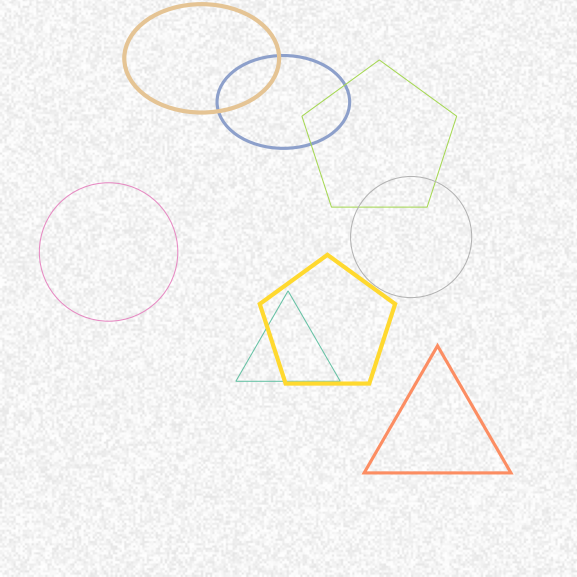[{"shape": "triangle", "thickness": 0.5, "radius": 0.52, "center": [0.499, 0.391]}, {"shape": "triangle", "thickness": 1.5, "radius": 0.73, "center": [0.758, 0.254]}, {"shape": "oval", "thickness": 1.5, "radius": 0.57, "center": [0.491, 0.823]}, {"shape": "circle", "thickness": 0.5, "radius": 0.6, "center": [0.188, 0.563]}, {"shape": "pentagon", "thickness": 0.5, "radius": 0.7, "center": [0.657, 0.754]}, {"shape": "pentagon", "thickness": 2, "radius": 0.62, "center": [0.567, 0.435]}, {"shape": "oval", "thickness": 2, "radius": 0.67, "center": [0.349, 0.898]}, {"shape": "circle", "thickness": 0.5, "radius": 0.52, "center": [0.712, 0.589]}]